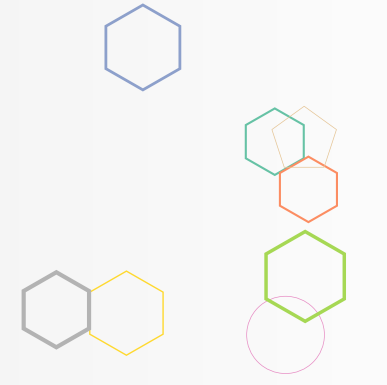[{"shape": "hexagon", "thickness": 1.5, "radius": 0.43, "center": [0.709, 0.632]}, {"shape": "hexagon", "thickness": 1.5, "radius": 0.42, "center": [0.796, 0.508]}, {"shape": "hexagon", "thickness": 2, "radius": 0.55, "center": [0.369, 0.877]}, {"shape": "circle", "thickness": 0.5, "radius": 0.5, "center": [0.737, 0.13]}, {"shape": "hexagon", "thickness": 2.5, "radius": 0.58, "center": [0.788, 0.282]}, {"shape": "hexagon", "thickness": 1, "radius": 0.55, "center": [0.326, 0.187]}, {"shape": "pentagon", "thickness": 0.5, "radius": 0.44, "center": [0.785, 0.636]}, {"shape": "hexagon", "thickness": 3, "radius": 0.49, "center": [0.145, 0.195]}]